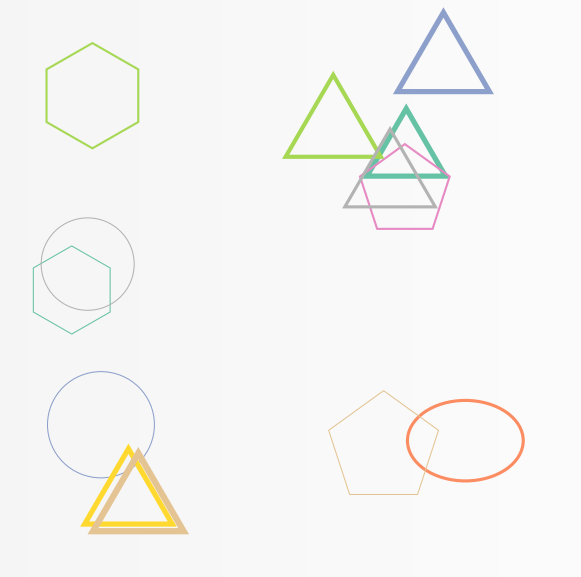[{"shape": "triangle", "thickness": 2.5, "radius": 0.39, "center": [0.699, 0.733]}, {"shape": "hexagon", "thickness": 0.5, "radius": 0.38, "center": [0.123, 0.497]}, {"shape": "oval", "thickness": 1.5, "radius": 0.5, "center": [0.801, 0.236]}, {"shape": "triangle", "thickness": 2.5, "radius": 0.46, "center": [0.763, 0.886]}, {"shape": "circle", "thickness": 0.5, "radius": 0.46, "center": [0.174, 0.264]}, {"shape": "pentagon", "thickness": 1, "radius": 0.41, "center": [0.697, 0.668]}, {"shape": "triangle", "thickness": 2, "radius": 0.47, "center": [0.573, 0.775]}, {"shape": "hexagon", "thickness": 1, "radius": 0.46, "center": [0.159, 0.833]}, {"shape": "triangle", "thickness": 2.5, "radius": 0.43, "center": [0.221, 0.135]}, {"shape": "triangle", "thickness": 3, "radius": 0.45, "center": [0.238, 0.124]}, {"shape": "pentagon", "thickness": 0.5, "radius": 0.5, "center": [0.66, 0.223]}, {"shape": "triangle", "thickness": 1.5, "radius": 0.45, "center": [0.671, 0.686]}, {"shape": "circle", "thickness": 0.5, "radius": 0.4, "center": [0.151, 0.542]}]